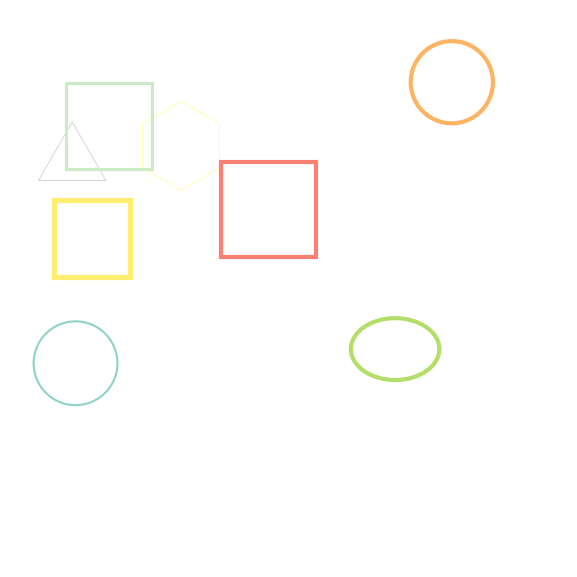[{"shape": "circle", "thickness": 1, "radius": 0.36, "center": [0.131, 0.37]}, {"shape": "hexagon", "thickness": 0.5, "radius": 0.38, "center": [0.313, 0.747]}, {"shape": "square", "thickness": 2, "radius": 0.41, "center": [0.466, 0.636]}, {"shape": "circle", "thickness": 2, "radius": 0.36, "center": [0.782, 0.857]}, {"shape": "oval", "thickness": 2, "radius": 0.38, "center": [0.684, 0.395]}, {"shape": "triangle", "thickness": 0.5, "radius": 0.34, "center": [0.125, 0.72]}, {"shape": "square", "thickness": 1.5, "radius": 0.37, "center": [0.189, 0.78]}, {"shape": "square", "thickness": 2.5, "radius": 0.33, "center": [0.16, 0.586]}]